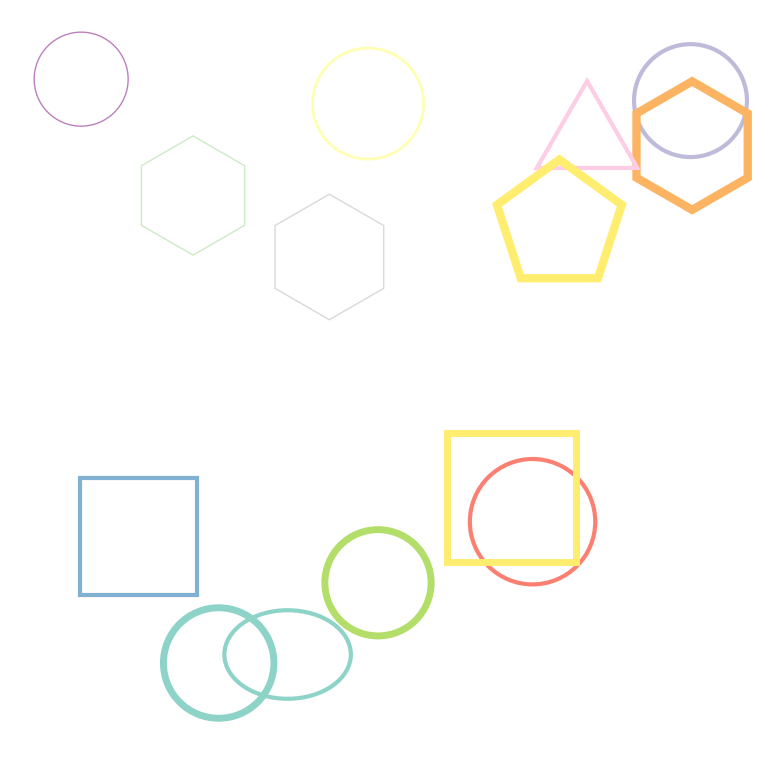[{"shape": "oval", "thickness": 1.5, "radius": 0.41, "center": [0.374, 0.15]}, {"shape": "circle", "thickness": 2.5, "radius": 0.36, "center": [0.284, 0.139]}, {"shape": "circle", "thickness": 1, "radius": 0.36, "center": [0.478, 0.865]}, {"shape": "circle", "thickness": 1.5, "radius": 0.37, "center": [0.897, 0.869]}, {"shape": "circle", "thickness": 1.5, "radius": 0.41, "center": [0.692, 0.322]}, {"shape": "square", "thickness": 1.5, "radius": 0.38, "center": [0.18, 0.303]}, {"shape": "hexagon", "thickness": 3, "radius": 0.42, "center": [0.899, 0.811]}, {"shape": "circle", "thickness": 2.5, "radius": 0.35, "center": [0.491, 0.243]}, {"shape": "triangle", "thickness": 1.5, "radius": 0.38, "center": [0.762, 0.82]}, {"shape": "hexagon", "thickness": 0.5, "radius": 0.41, "center": [0.428, 0.666]}, {"shape": "circle", "thickness": 0.5, "radius": 0.31, "center": [0.105, 0.897]}, {"shape": "hexagon", "thickness": 0.5, "radius": 0.39, "center": [0.251, 0.746]}, {"shape": "square", "thickness": 2.5, "radius": 0.42, "center": [0.664, 0.354]}, {"shape": "pentagon", "thickness": 3, "radius": 0.43, "center": [0.726, 0.708]}]